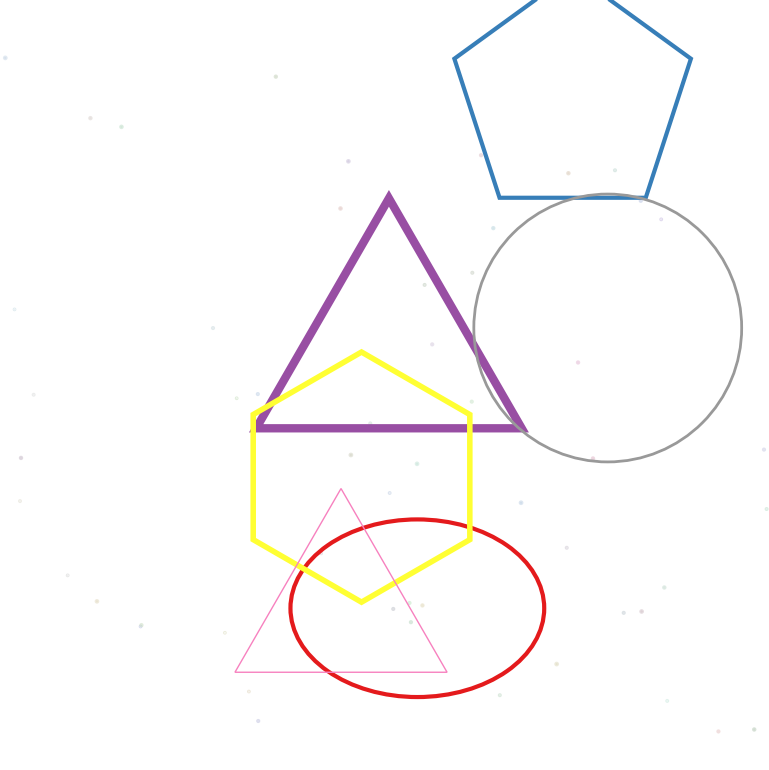[{"shape": "oval", "thickness": 1.5, "radius": 0.82, "center": [0.542, 0.21]}, {"shape": "pentagon", "thickness": 1.5, "radius": 0.81, "center": [0.744, 0.874]}, {"shape": "triangle", "thickness": 3, "radius": 1.0, "center": [0.505, 0.543]}, {"shape": "hexagon", "thickness": 2, "radius": 0.81, "center": [0.47, 0.38]}, {"shape": "triangle", "thickness": 0.5, "radius": 0.8, "center": [0.443, 0.206]}, {"shape": "circle", "thickness": 1, "radius": 0.87, "center": [0.789, 0.574]}]